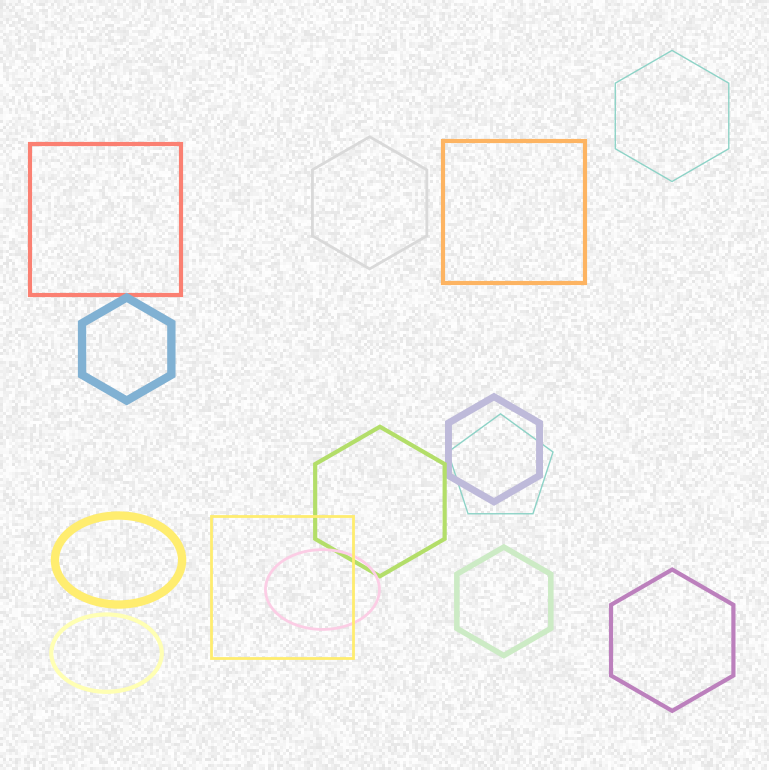[{"shape": "hexagon", "thickness": 0.5, "radius": 0.43, "center": [0.873, 0.849]}, {"shape": "pentagon", "thickness": 0.5, "radius": 0.36, "center": [0.65, 0.391]}, {"shape": "oval", "thickness": 1.5, "radius": 0.36, "center": [0.138, 0.152]}, {"shape": "hexagon", "thickness": 2.5, "radius": 0.34, "center": [0.642, 0.417]}, {"shape": "square", "thickness": 1.5, "radius": 0.49, "center": [0.137, 0.715]}, {"shape": "hexagon", "thickness": 3, "radius": 0.33, "center": [0.165, 0.547]}, {"shape": "square", "thickness": 1.5, "radius": 0.46, "center": [0.667, 0.724]}, {"shape": "hexagon", "thickness": 1.5, "radius": 0.49, "center": [0.493, 0.349]}, {"shape": "oval", "thickness": 1, "radius": 0.37, "center": [0.419, 0.234]}, {"shape": "hexagon", "thickness": 1, "radius": 0.43, "center": [0.48, 0.737]}, {"shape": "hexagon", "thickness": 1.5, "radius": 0.46, "center": [0.873, 0.169]}, {"shape": "hexagon", "thickness": 2, "radius": 0.35, "center": [0.654, 0.219]}, {"shape": "oval", "thickness": 3, "radius": 0.41, "center": [0.154, 0.273]}, {"shape": "square", "thickness": 1, "radius": 0.46, "center": [0.366, 0.237]}]